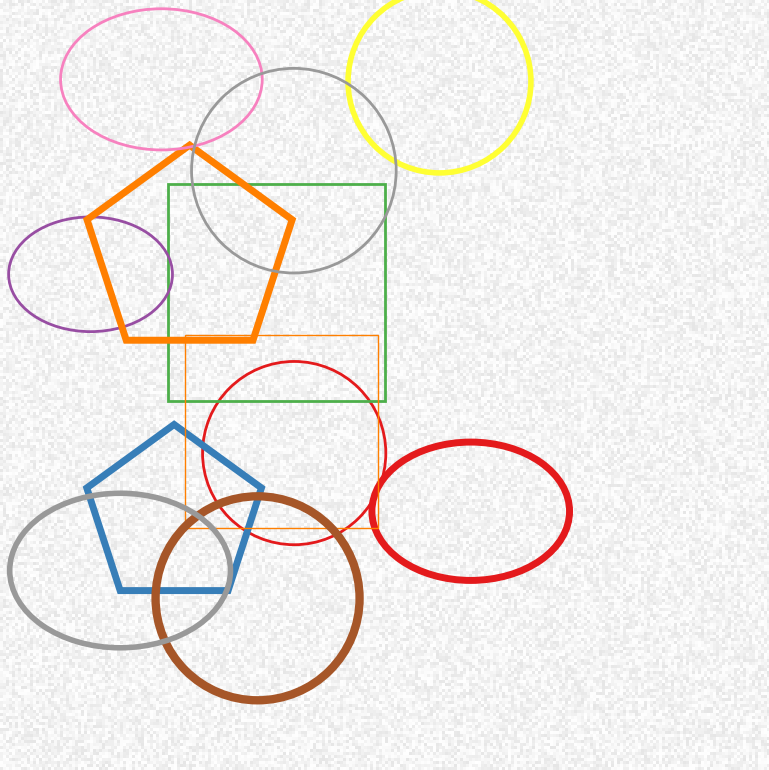[{"shape": "circle", "thickness": 1, "radius": 0.6, "center": [0.382, 0.412]}, {"shape": "oval", "thickness": 2.5, "radius": 0.64, "center": [0.611, 0.336]}, {"shape": "pentagon", "thickness": 2.5, "radius": 0.6, "center": [0.226, 0.329]}, {"shape": "square", "thickness": 1, "radius": 0.7, "center": [0.359, 0.62]}, {"shape": "oval", "thickness": 1, "radius": 0.53, "center": [0.118, 0.644]}, {"shape": "square", "thickness": 0.5, "radius": 0.63, "center": [0.365, 0.44]}, {"shape": "pentagon", "thickness": 2.5, "radius": 0.7, "center": [0.246, 0.671]}, {"shape": "circle", "thickness": 2, "radius": 0.59, "center": [0.571, 0.894]}, {"shape": "circle", "thickness": 3, "radius": 0.66, "center": [0.335, 0.223]}, {"shape": "oval", "thickness": 1, "radius": 0.65, "center": [0.21, 0.897]}, {"shape": "circle", "thickness": 1, "radius": 0.66, "center": [0.382, 0.778]}, {"shape": "oval", "thickness": 2, "radius": 0.72, "center": [0.156, 0.259]}]